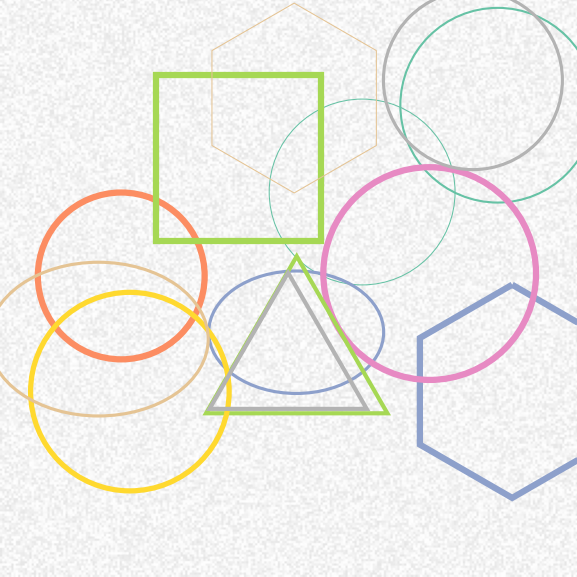[{"shape": "circle", "thickness": 1, "radius": 0.84, "center": [0.862, 0.817]}, {"shape": "circle", "thickness": 0.5, "radius": 0.8, "center": [0.627, 0.667]}, {"shape": "circle", "thickness": 3, "radius": 0.72, "center": [0.21, 0.521]}, {"shape": "oval", "thickness": 1.5, "radius": 0.76, "center": [0.513, 0.424]}, {"shape": "hexagon", "thickness": 3, "radius": 0.92, "center": [0.887, 0.322]}, {"shape": "circle", "thickness": 3, "radius": 0.92, "center": [0.744, 0.525]}, {"shape": "triangle", "thickness": 2, "radius": 0.91, "center": [0.514, 0.374]}, {"shape": "square", "thickness": 3, "radius": 0.72, "center": [0.413, 0.725]}, {"shape": "circle", "thickness": 2.5, "radius": 0.86, "center": [0.225, 0.321]}, {"shape": "oval", "thickness": 1.5, "radius": 0.95, "center": [0.17, 0.412]}, {"shape": "hexagon", "thickness": 0.5, "radius": 0.82, "center": [0.509, 0.829]}, {"shape": "circle", "thickness": 1.5, "radius": 0.77, "center": [0.819, 0.86]}, {"shape": "triangle", "thickness": 2, "radius": 0.79, "center": [0.499, 0.37]}]